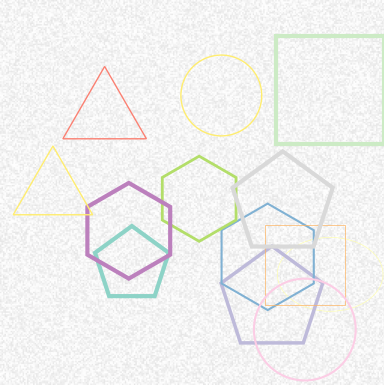[{"shape": "pentagon", "thickness": 3, "radius": 0.5, "center": [0.343, 0.312]}, {"shape": "oval", "thickness": 0.5, "radius": 0.69, "center": [0.858, 0.287]}, {"shape": "pentagon", "thickness": 2.5, "radius": 0.69, "center": [0.706, 0.222]}, {"shape": "triangle", "thickness": 1, "radius": 0.63, "center": [0.272, 0.702]}, {"shape": "hexagon", "thickness": 1.5, "radius": 0.69, "center": [0.695, 0.333]}, {"shape": "square", "thickness": 0.5, "radius": 0.52, "center": [0.792, 0.311]}, {"shape": "hexagon", "thickness": 2, "radius": 0.55, "center": [0.517, 0.484]}, {"shape": "circle", "thickness": 1.5, "radius": 0.66, "center": [0.792, 0.144]}, {"shape": "pentagon", "thickness": 3, "radius": 0.68, "center": [0.734, 0.47]}, {"shape": "hexagon", "thickness": 3, "radius": 0.62, "center": [0.335, 0.401]}, {"shape": "square", "thickness": 3, "radius": 0.7, "center": [0.857, 0.767]}, {"shape": "circle", "thickness": 1, "radius": 0.52, "center": [0.575, 0.752]}, {"shape": "triangle", "thickness": 1, "radius": 0.6, "center": [0.137, 0.502]}]